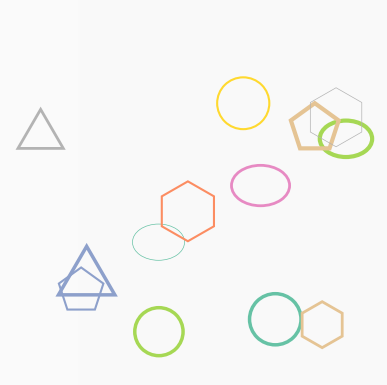[{"shape": "circle", "thickness": 2.5, "radius": 0.33, "center": [0.71, 0.171]}, {"shape": "oval", "thickness": 0.5, "radius": 0.34, "center": [0.409, 0.371]}, {"shape": "hexagon", "thickness": 1.5, "radius": 0.39, "center": [0.485, 0.451]}, {"shape": "triangle", "thickness": 2.5, "radius": 0.42, "center": [0.224, 0.276]}, {"shape": "pentagon", "thickness": 1.5, "radius": 0.3, "center": [0.209, 0.245]}, {"shape": "oval", "thickness": 2, "radius": 0.37, "center": [0.672, 0.518]}, {"shape": "circle", "thickness": 2.5, "radius": 0.31, "center": [0.41, 0.139]}, {"shape": "oval", "thickness": 3, "radius": 0.34, "center": [0.893, 0.639]}, {"shape": "circle", "thickness": 1.5, "radius": 0.34, "center": [0.628, 0.732]}, {"shape": "pentagon", "thickness": 3, "radius": 0.32, "center": [0.812, 0.667]}, {"shape": "hexagon", "thickness": 2, "radius": 0.3, "center": [0.831, 0.157]}, {"shape": "hexagon", "thickness": 0.5, "radius": 0.38, "center": [0.867, 0.695]}, {"shape": "triangle", "thickness": 2, "radius": 0.34, "center": [0.105, 0.648]}]